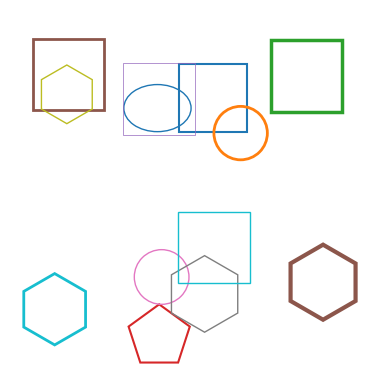[{"shape": "oval", "thickness": 1, "radius": 0.44, "center": [0.409, 0.719]}, {"shape": "square", "thickness": 1.5, "radius": 0.44, "center": [0.553, 0.745]}, {"shape": "circle", "thickness": 2, "radius": 0.35, "center": [0.625, 0.654]}, {"shape": "square", "thickness": 2.5, "radius": 0.46, "center": [0.797, 0.803]}, {"shape": "pentagon", "thickness": 1.5, "radius": 0.42, "center": [0.414, 0.126]}, {"shape": "square", "thickness": 0.5, "radius": 0.47, "center": [0.412, 0.744]}, {"shape": "hexagon", "thickness": 3, "radius": 0.49, "center": [0.839, 0.267]}, {"shape": "square", "thickness": 2, "radius": 0.46, "center": [0.177, 0.807]}, {"shape": "circle", "thickness": 1, "radius": 0.36, "center": [0.42, 0.281]}, {"shape": "hexagon", "thickness": 1, "radius": 0.5, "center": [0.531, 0.237]}, {"shape": "hexagon", "thickness": 1, "radius": 0.38, "center": [0.174, 0.755]}, {"shape": "square", "thickness": 1, "radius": 0.46, "center": [0.556, 0.357]}, {"shape": "hexagon", "thickness": 2, "radius": 0.46, "center": [0.142, 0.197]}]